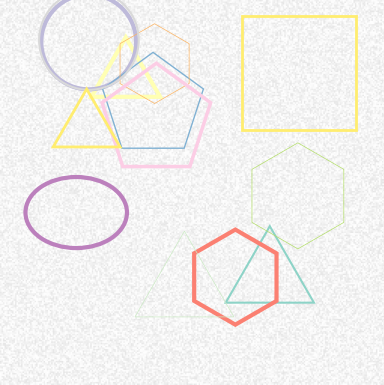[{"shape": "triangle", "thickness": 1.5, "radius": 0.66, "center": [0.701, 0.28]}, {"shape": "triangle", "thickness": 3, "radius": 0.51, "center": [0.327, 0.8]}, {"shape": "circle", "thickness": 3, "radius": 0.62, "center": [0.23, 0.891]}, {"shape": "hexagon", "thickness": 3, "radius": 0.62, "center": [0.611, 0.28]}, {"shape": "pentagon", "thickness": 1, "radius": 0.69, "center": [0.397, 0.726]}, {"shape": "hexagon", "thickness": 0.5, "radius": 0.52, "center": [0.402, 0.835]}, {"shape": "hexagon", "thickness": 0.5, "radius": 0.69, "center": [0.774, 0.491]}, {"shape": "pentagon", "thickness": 2.5, "radius": 0.74, "center": [0.406, 0.687]}, {"shape": "circle", "thickness": 1.5, "radius": 0.65, "center": [0.231, 0.896]}, {"shape": "oval", "thickness": 3, "radius": 0.66, "center": [0.198, 0.448]}, {"shape": "triangle", "thickness": 0.5, "radius": 0.74, "center": [0.479, 0.251]}, {"shape": "triangle", "thickness": 2, "radius": 0.5, "center": [0.225, 0.668]}, {"shape": "square", "thickness": 2, "radius": 0.74, "center": [0.777, 0.81]}]